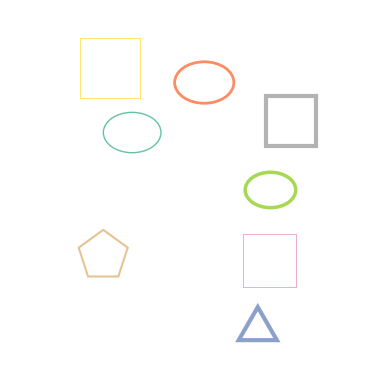[{"shape": "oval", "thickness": 1, "radius": 0.37, "center": [0.343, 0.656]}, {"shape": "oval", "thickness": 2, "radius": 0.38, "center": [0.53, 0.786]}, {"shape": "triangle", "thickness": 3, "radius": 0.29, "center": [0.67, 0.145]}, {"shape": "square", "thickness": 0.5, "radius": 0.34, "center": [0.7, 0.322]}, {"shape": "oval", "thickness": 2.5, "radius": 0.33, "center": [0.702, 0.507]}, {"shape": "square", "thickness": 0.5, "radius": 0.39, "center": [0.286, 0.824]}, {"shape": "pentagon", "thickness": 1.5, "radius": 0.33, "center": [0.268, 0.336]}, {"shape": "square", "thickness": 3, "radius": 0.32, "center": [0.756, 0.687]}]